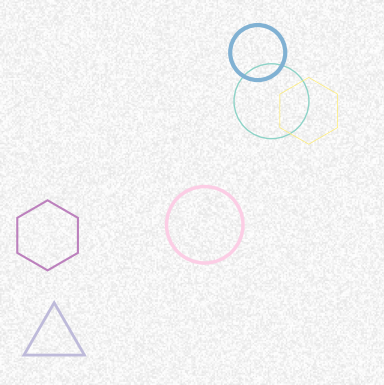[{"shape": "circle", "thickness": 1, "radius": 0.49, "center": [0.705, 0.737]}, {"shape": "triangle", "thickness": 2, "radius": 0.45, "center": [0.141, 0.123]}, {"shape": "circle", "thickness": 3, "radius": 0.36, "center": [0.669, 0.863]}, {"shape": "circle", "thickness": 2.5, "radius": 0.5, "center": [0.532, 0.416]}, {"shape": "hexagon", "thickness": 1.5, "radius": 0.45, "center": [0.124, 0.389]}, {"shape": "hexagon", "thickness": 0.5, "radius": 0.43, "center": [0.802, 0.712]}]